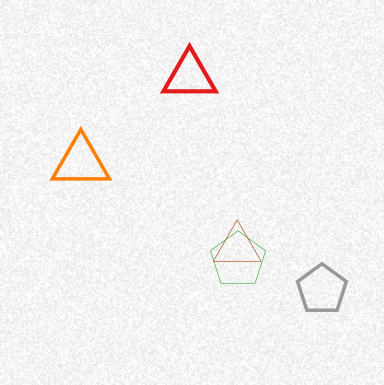[{"shape": "triangle", "thickness": 3, "radius": 0.39, "center": [0.492, 0.802]}, {"shape": "pentagon", "thickness": 0.5, "radius": 0.38, "center": [0.618, 0.325]}, {"shape": "triangle", "thickness": 2.5, "radius": 0.43, "center": [0.21, 0.578]}, {"shape": "triangle", "thickness": 0.5, "radius": 0.36, "center": [0.616, 0.357]}, {"shape": "pentagon", "thickness": 2.5, "radius": 0.33, "center": [0.836, 0.248]}]